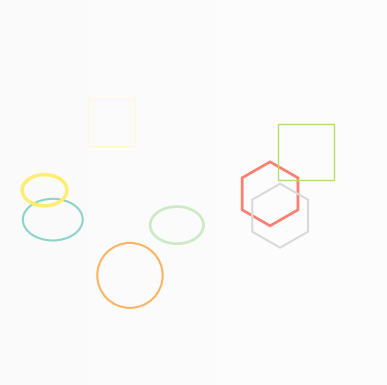[{"shape": "oval", "thickness": 1.5, "radius": 0.39, "center": [0.136, 0.429]}, {"shape": "square", "thickness": 0.5, "radius": 0.3, "center": [0.288, 0.683]}, {"shape": "hexagon", "thickness": 2, "radius": 0.42, "center": [0.697, 0.497]}, {"shape": "circle", "thickness": 1.5, "radius": 0.42, "center": [0.335, 0.285]}, {"shape": "square", "thickness": 1, "radius": 0.36, "center": [0.789, 0.605]}, {"shape": "hexagon", "thickness": 1.5, "radius": 0.42, "center": [0.723, 0.44]}, {"shape": "oval", "thickness": 2, "radius": 0.34, "center": [0.456, 0.415]}, {"shape": "oval", "thickness": 2.5, "radius": 0.29, "center": [0.115, 0.506]}]